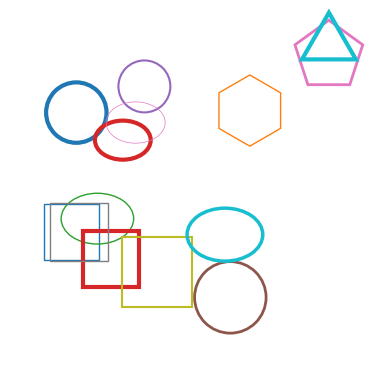[{"shape": "square", "thickness": 1, "radius": 0.36, "center": [0.186, 0.397]}, {"shape": "circle", "thickness": 3, "radius": 0.39, "center": [0.198, 0.708]}, {"shape": "hexagon", "thickness": 1, "radius": 0.46, "center": [0.649, 0.713]}, {"shape": "oval", "thickness": 1, "radius": 0.47, "center": [0.253, 0.432]}, {"shape": "oval", "thickness": 3, "radius": 0.36, "center": [0.319, 0.636]}, {"shape": "square", "thickness": 3, "radius": 0.37, "center": [0.288, 0.327]}, {"shape": "circle", "thickness": 1.5, "radius": 0.34, "center": [0.375, 0.776]}, {"shape": "circle", "thickness": 2, "radius": 0.46, "center": [0.598, 0.228]}, {"shape": "oval", "thickness": 0.5, "radius": 0.38, "center": [0.352, 0.682]}, {"shape": "pentagon", "thickness": 2, "radius": 0.46, "center": [0.854, 0.855]}, {"shape": "square", "thickness": 1, "radius": 0.37, "center": [0.205, 0.397]}, {"shape": "square", "thickness": 1.5, "radius": 0.46, "center": [0.408, 0.293]}, {"shape": "triangle", "thickness": 3, "radius": 0.4, "center": [0.854, 0.886]}, {"shape": "oval", "thickness": 2.5, "radius": 0.49, "center": [0.584, 0.391]}]